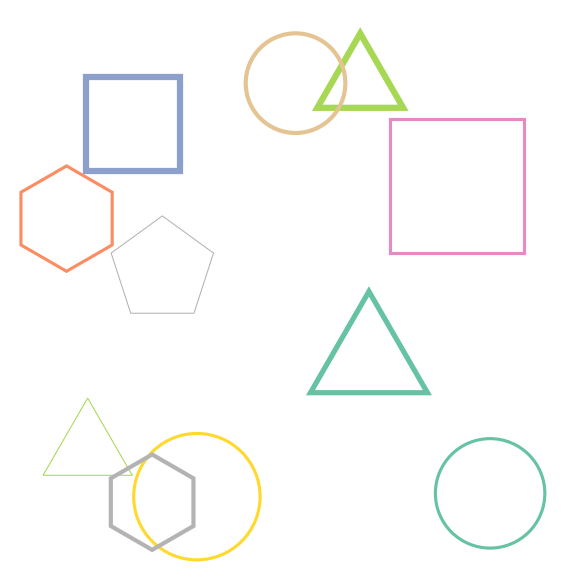[{"shape": "circle", "thickness": 1.5, "radius": 0.47, "center": [0.849, 0.145]}, {"shape": "triangle", "thickness": 2.5, "radius": 0.58, "center": [0.639, 0.378]}, {"shape": "hexagon", "thickness": 1.5, "radius": 0.46, "center": [0.115, 0.621]}, {"shape": "square", "thickness": 3, "radius": 0.41, "center": [0.23, 0.784]}, {"shape": "square", "thickness": 1.5, "radius": 0.58, "center": [0.791, 0.677]}, {"shape": "triangle", "thickness": 0.5, "radius": 0.45, "center": [0.152, 0.221]}, {"shape": "triangle", "thickness": 3, "radius": 0.43, "center": [0.624, 0.855]}, {"shape": "circle", "thickness": 1.5, "radius": 0.55, "center": [0.341, 0.139]}, {"shape": "circle", "thickness": 2, "radius": 0.43, "center": [0.512, 0.855]}, {"shape": "hexagon", "thickness": 2, "radius": 0.41, "center": [0.263, 0.13]}, {"shape": "pentagon", "thickness": 0.5, "radius": 0.47, "center": [0.281, 0.532]}]